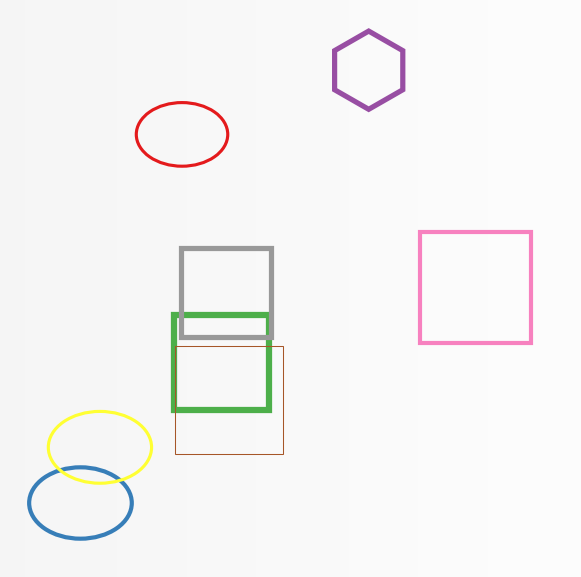[{"shape": "oval", "thickness": 1.5, "radius": 0.39, "center": [0.313, 0.766]}, {"shape": "oval", "thickness": 2, "radius": 0.44, "center": [0.138, 0.128]}, {"shape": "square", "thickness": 3, "radius": 0.41, "center": [0.381, 0.372]}, {"shape": "hexagon", "thickness": 2.5, "radius": 0.34, "center": [0.634, 0.878]}, {"shape": "oval", "thickness": 1.5, "radius": 0.44, "center": [0.172, 0.225]}, {"shape": "square", "thickness": 0.5, "radius": 0.47, "center": [0.394, 0.306]}, {"shape": "square", "thickness": 2, "radius": 0.48, "center": [0.818, 0.501]}, {"shape": "square", "thickness": 2.5, "radius": 0.39, "center": [0.389, 0.492]}]